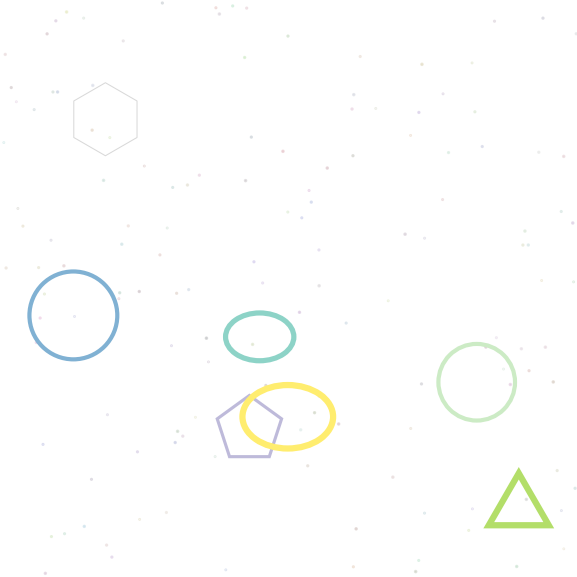[{"shape": "oval", "thickness": 2.5, "radius": 0.3, "center": [0.45, 0.416]}, {"shape": "pentagon", "thickness": 1.5, "radius": 0.29, "center": [0.432, 0.256]}, {"shape": "circle", "thickness": 2, "radius": 0.38, "center": [0.127, 0.453]}, {"shape": "triangle", "thickness": 3, "radius": 0.3, "center": [0.898, 0.12]}, {"shape": "hexagon", "thickness": 0.5, "radius": 0.32, "center": [0.183, 0.793]}, {"shape": "circle", "thickness": 2, "radius": 0.33, "center": [0.825, 0.337]}, {"shape": "oval", "thickness": 3, "radius": 0.39, "center": [0.498, 0.277]}]